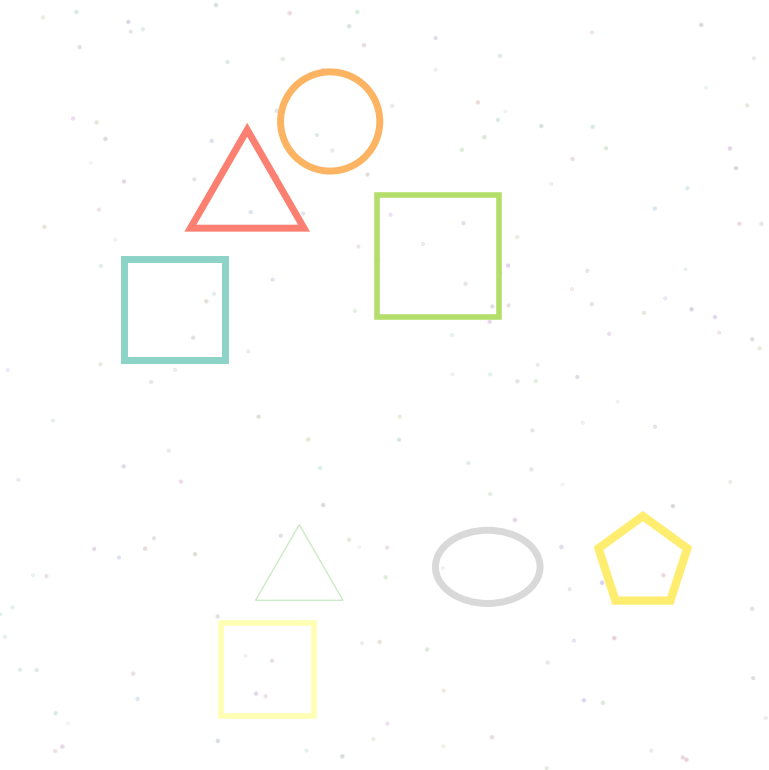[{"shape": "square", "thickness": 2.5, "radius": 0.33, "center": [0.227, 0.598]}, {"shape": "square", "thickness": 2, "radius": 0.3, "center": [0.347, 0.13]}, {"shape": "triangle", "thickness": 2.5, "radius": 0.43, "center": [0.321, 0.746]}, {"shape": "circle", "thickness": 2.5, "radius": 0.32, "center": [0.429, 0.842]}, {"shape": "square", "thickness": 2, "radius": 0.4, "center": [0.569, 0.667]}, {"shape": "oval", "thickness": 2.5, "radius": 0.34, "center": [0.633, 0.264]}, {"shape": "triangle", "thickness": 0.5, "radius": 0.33, "center": [0.389, 0.253]}, {"shape": "pentagon", "thickness": 3, "radius": 0.3, "center": [0.835, 0.269]}]